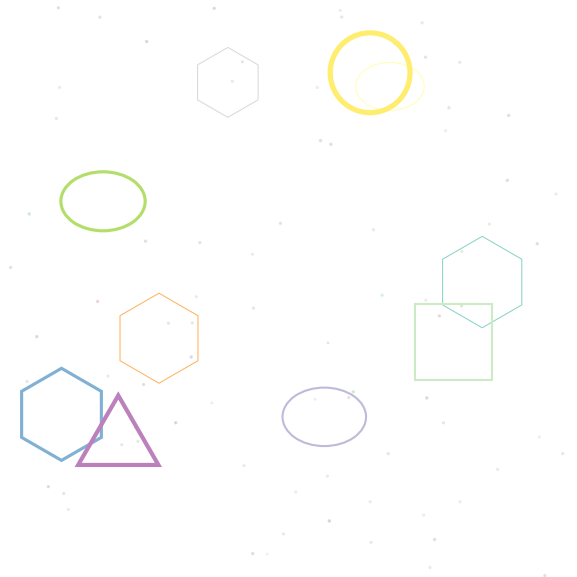[{"shape": "hexagon", "thickness": 0.5, "radius": 0.4, "center": [0.835, 0.511]}, {"shape": "oval", "thickness": 0.5, "radius": 0.3, "center": [0.675, 0.849]}, {"shape": "oval", "thickness": 1, "radius": 0.36, "center": [0.562, 0.277]}, {"shape": "hexagon", "thickness": 1.5, "radius": 0.4, "center": [0.106, 0.282]}, {"shape": "hexagon", "thickness": 0.5, "radius": 0.39, "center": [0.275, 0.413]}, {"shape": "oval", "thickness": 1.5, "radius": 0.36, "center": [0.178, 0.651]}, {"shape": "hexagon", "thickness": 0.5, "radius": 0.3, "center": [0.394, 0.856]}, {"shape": "triangle", "thickness": 2, "radius": 0.4, "center": [0.205, 0.234]}, {"shape": "square", "thickness": 1, "radius": 0.33, "center": [0.785, 0.407]}, {"shape": "circle", "thickness": 2.5, "radius": 0.35, "center": [0.641, 0.873]}]